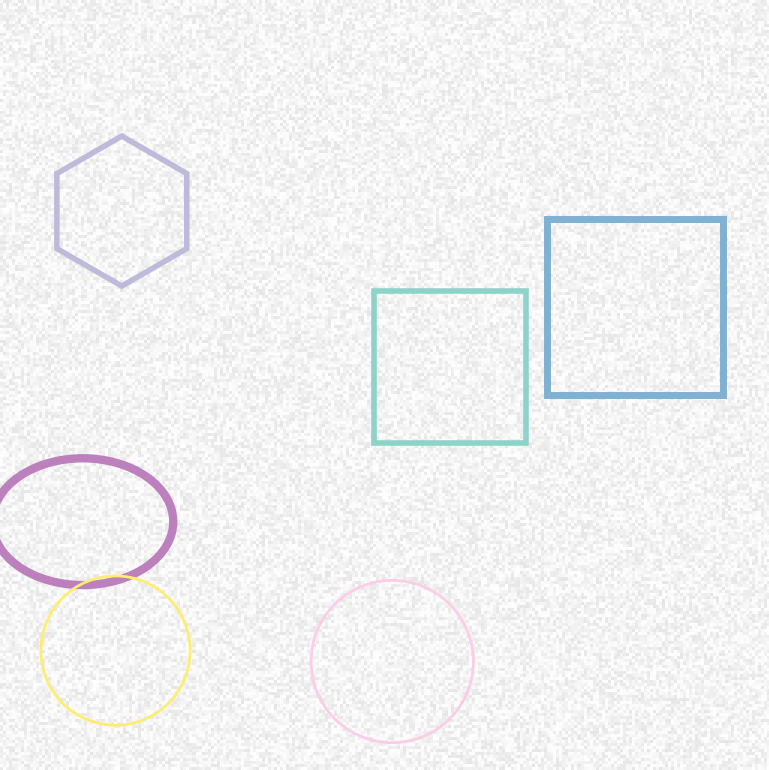[{"shape": "square", "thickness": 2, "radius": 0.49, "center": [0.584, 0.524]}, {"shape": "hexagon", "thickness": 2, "radius": 0.49, "center": [0.158, 0.726]}, {"shape": "square", "thickness": 2.5, "radius": 0.57, "center": [0.825, 0.601]}, {"shape": "circle", "thickness": 1, "radius": 0.53, "center": [0.509, 0.141]}, {"shape": "oval", "thickness": 3, "radius": 0.59, "center": [0.107, 0.322]}, {"shape": "circle", "thickness": 1, "radius": 0.48, "center": [0.15, 0.155]}]